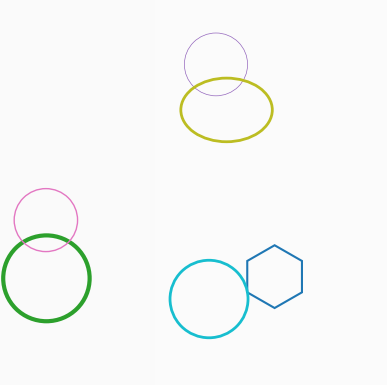[{"shape": "hexagon", "thickness": 1.5, "radius": 0.41, "center": [0.709, 0.281]}, {"shape": "circle", "thickness": 3, "radius": 0.56, "center": [0.12, 0.277]}, {"shape": "circle", "thickness": 0.5, "radius": 0.41, "center": [0.557, 0.833]}, {"shape": "circle", "thickness": 1, "radius": 0.41, "center": [0.118, 0.428]}, {"shape": "oval", "thickness": 2, "radius": 0.59, "center": [0.585, 0.714]}, {"shape": "circle", "thickness": 2, "radius": 0.5, "center": [0.539, 0.223]}]